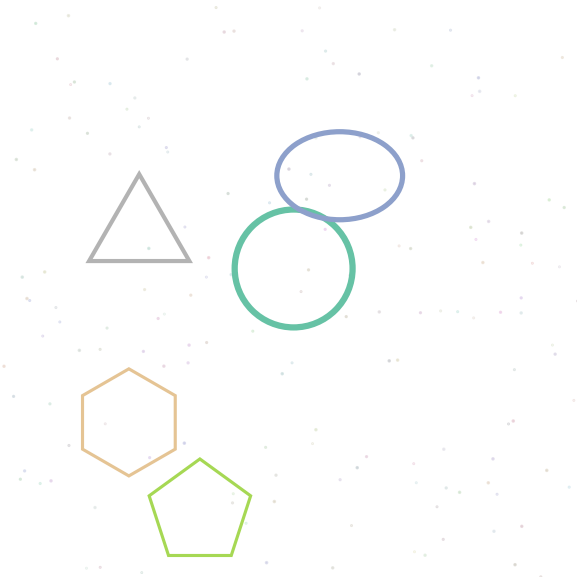[{"shape": "circle", "thickness": 3, "radius": 0.51, "center": [0.508, 0.534]}, {"shape": "oval", "thickness": 2.5, "radius": 0.54, "center": [0.588, 0.695]}, {"shape": "pentagon", "thickness": 1.5, "radius": 0.46, "center": [0.346, 0.112]}, {"shape": "hexagon", "thickness": 1.5, "radius": 0.46, "center": [0.223, 0.268]}, {"shape": "triangle", "thickness": 2, "radius": 0.5, "center": [0.241, 0.597]}]